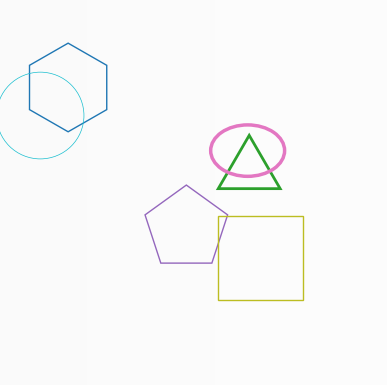[{"shape": "hexagon", "thickness": 1, "radius": 0.58, "center": [0.176, 0.773]}, {"shape": "triangle", "thickness": 2, "radius": 0.46, "center": [0.643, 0.556]}, {"shape": "pentagon", "thickness": 1, "radius": 0.56, "center": [0.481, 0.407]}, {"shape": "oval", "thickness": 2.5, "radius": 0.48, "center": [0.639, 0.609]}, {"shape": "square", "thickness": 1, "radius": 0.54, "center": [0.672, 0.33]}, {"shape": "circle", "thickness": 0.5, "radius": 0.56, "center": [0.104, 0.7]}]